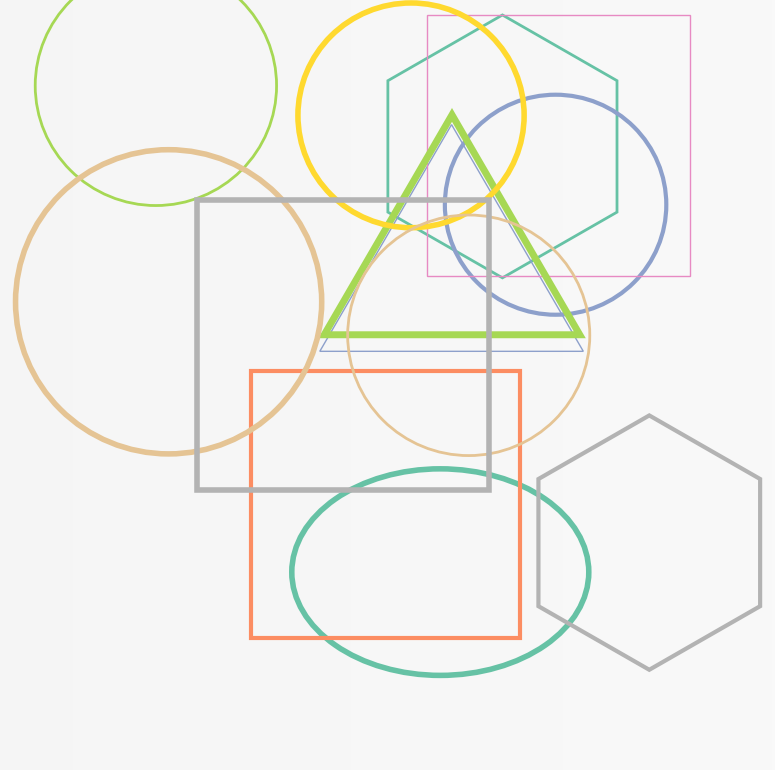[{"shape": "oval", "thickness": 2, "radius": 0.96, "center": [0.568, 0.257]}, {"shape": "hexagon", "thickness": 1, "radius": 0.85, "center": [0.648, 0.81]}, {"shape": "square", "thickness": 1.5, "radius": 0.87, "center": [0.497, 0.344]}, {"shape": "triangle", "thickness": 0.5, "radius": 0.98, "center": [0.583, 0.642]}, {"shape": "circle", "thickness": 1.5, "radius": 0.71, "center": [0.717, 0.734]}, {"shape": "square", "thickness": 0.5, "radius": 0.85, "center": [0.72, 0.81]}, {"shape": "circle", "thickness": 1, "radius": 0.78, "center": [0.201, 0.889]}, {"shape": "triangle", "thickness": 2.5, "radius": 0.95, "center": [0.583, 0.66]}, {"shape": "circle", "thickness": 2, "radius": 0.73, "center": [0.53, 0.85]}, {"shape": "circle", "thickness": 1, "radius": 0.78, "center": [0.605, 0.565]}, {"shape": "circle", "thickness": 2, "radius": 0.99, "center": [0.218, 0.608]}, {"shape": "hexagon", "thickness": 1.5, "radius": 0.83, "center": [0.838, 0.295]}, {"shape": "square", "thickness": 2, "radius": 0.94, "center": [0.443, 0.552]}]